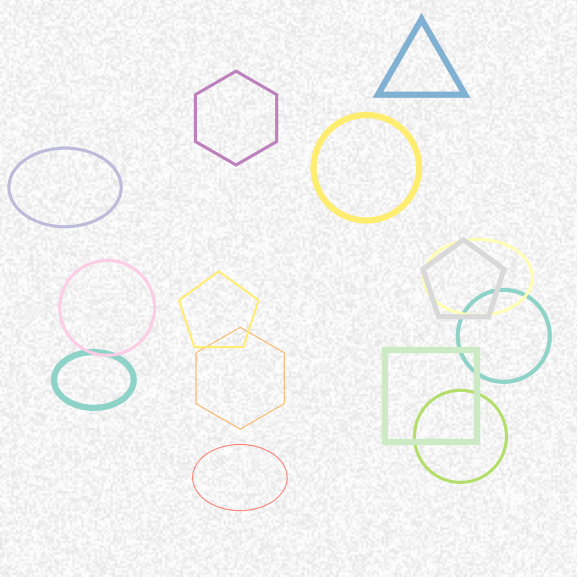[{"shape": "oval", "thickness": 3, "radius": 0.35, "center": [0.162, 0.341]}, {"shape": "circle", "thickness": 2, "radius": 0.4, "center": [0.872, 0.418]}, {"shape": "oval", "thickness": 1.5, "radius": 0.47, "center": [0.828, 0.519]}, {"shape": "oval", "thickness": 1.5, "radius": 0.49, "center": [0.113, 0.675]}, {"shape": "oval", "thickness": 0.5, "radius": 0.41, "center": [0.415, 0.172]}, {"shape": "triangle", "thickness": 3, "radius": 0.44, "center": [0.73, 0.879]}, {"shape": "hexagon", "thickness": 0.5, "radius": 0.44, "center": [0.416, 0.344]}, {"shape": "circle", "thickness": 1.5, "radius": 0.4, "center": [0.797, 0.244]}, {"shape": "circle", "thickness": 1.5, "radius": 0.41, "center": [0.186, 0.466]}, {"shape": "pentagon", "thickness": 2.5, "radius": 0.37, "center": [0.803, 0.51]}, {"shape": "hexagon", "thickness": 1.5, "radius": 0.41, "center": [0.409, 0.795]}, {"shape": "square", "thickness": 3, "radius": 0.4, "center": [0.747, 0.313]}, {"shape": "pentagon", "thickness": 1, "radius": 0.36, "center": [0.379, 0.457]}, {"shape": "circle", "thickness": 3, "radius": 0.46, "center": [0.634, 0.709]}]